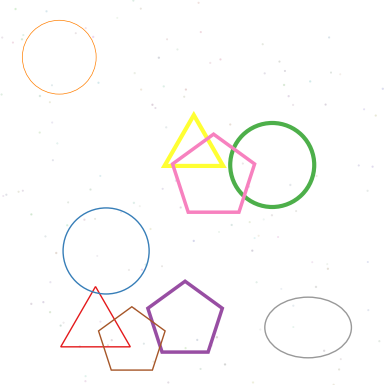[{"shape": "triangle", "thickness": 1, "radius": 0.52, "center": [0.248, 0.151]}, {"shape": "circle", "thickness": 1, "radius": 0.56, "center": [0.276, 0.348]}, {"shape": "circle", "thickness": 3, "radius": 0.55, "center": [0.707, 0.571]}, {"shape": "pentagon", "thickness": 2.5, "radius": 0.51, "center": [0.481, 0.168]}, {"shape": "circle", "thickness": 0.5, "radius": 0.48, "center": [0.154, 0.851]}, {"shape": "triangle", "thickness": 3, "radius": 0.44, "center": [0.503, 0.613]}, {"shape": "pentagon", "thickness": 1, "radius": 0.45, "center": [0.342, 0.112]}, {"shape": "pentagon", "thickness": 2.5, "radius": 0.56, "center": [0.555, 0.539]}, {"shape": "oval", "thickness": 1, "radius": 0.56, "center": [0.8, 0.149]}]